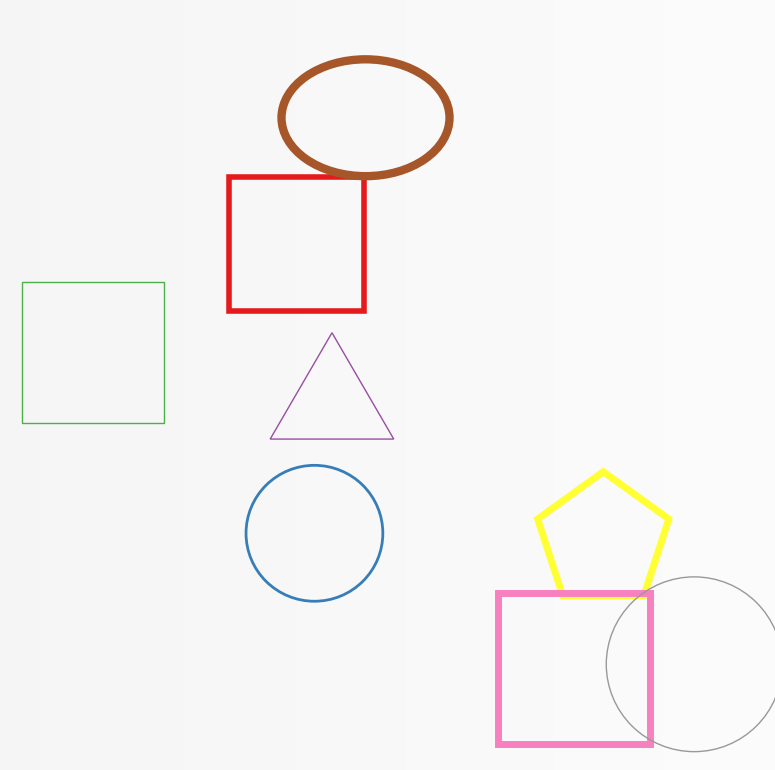[{"shape": "square", "thickness": 2, "radius": 0.43, "center": [0.383, 0.683]}, {"shape": "circle", "thickness": 1, "radius": 0.44, "center": [0.406, 0.307]}, {"shape": "square", "thickness": 0.5, "radius": 0.46, "center": [0.12, 0.542]}, {"shape": "triangle", "thickness": 0.5, "radius": 0.46, "center": [0.428, 0.476]}, {"shape": "pentagon", "thickness": 2.5, "radius": 0.44, "center": [0.778, 0.298]}, {"shape": "oval", "thickness": 3, "radius": 0.54, "center": [0.472, 0.847]}, {"shape": "square", "thickness": 2.5, "radius": 0.49, "center": [0.74, 0.132]}, {"shape": "circle", "thickness": 0.5, "radius": 0.57, "center": [0.896, 0.137]}]